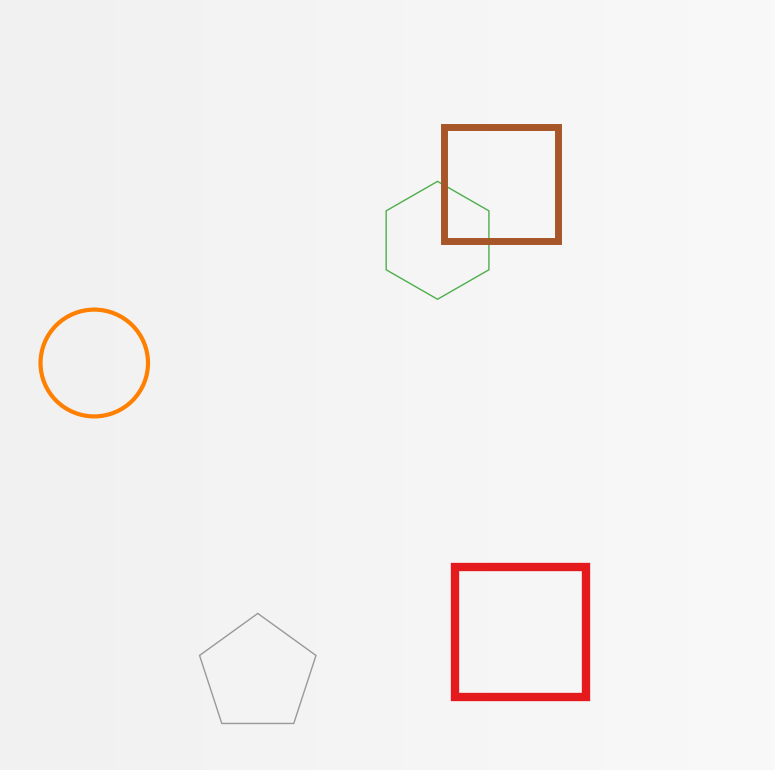[{"shape": "square", "thickness": 3, "radius": 0.42, "center": [0.671, 0.179]}, {"shape": "hexagon", "thickness": 0.5, "radius": 0.38, "center": [0.565, 0.688]}, {"shape": "circle", "thickness": 1.5, "radius": 0.35, "center": [0.122, 0.529]}, {"shape": "square", "thickness": 2.5, "radius": 0.37, "center": [0.647, 0.761]}, {"shape": "pentagon", "thickness": 0.5, "radius": 0.39, "center": [0.333, 0.124]}]